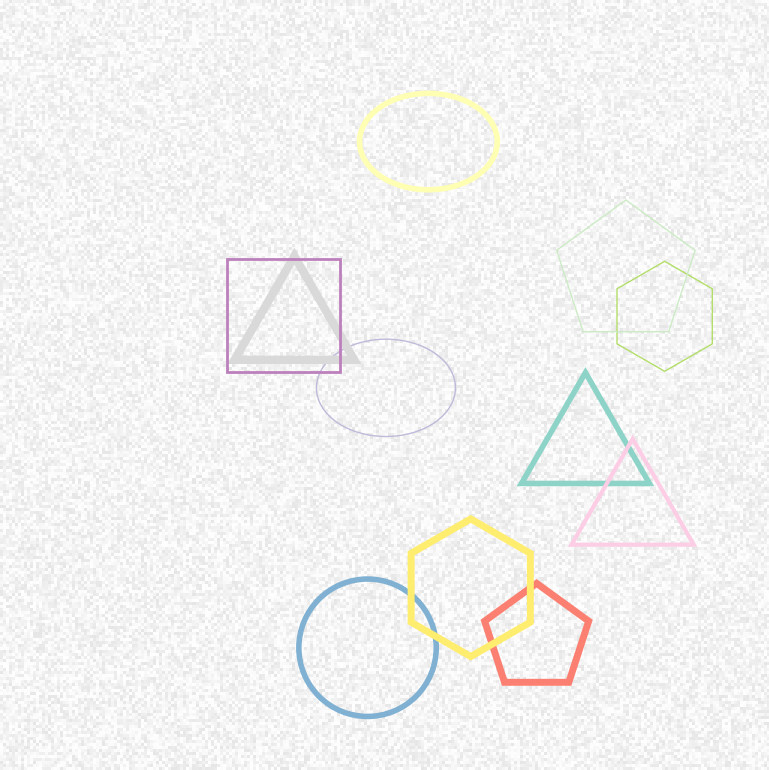[{"shape": "triangle", "thickness": 2, "radius": 0.48, "center": [0.76, 0.42]}, {"shape": "oval", "thickness": 2, "radius": 0.45, "center": [0.556, 0.816]}, {"shape": "oval", "thickness": 0.5, "radius": 0.45, "center": [0.501, 0.496]}, {"shape": "pentagon", "thickness": 2.5, "radius": 0.36, "center": [0.697, 0.171]}, {"shape": "circle", "thickness": 2, "radius": 0.45, "center": [0.477, 0.159]}, {"shape": "hexagon", "thickness": 0.5, "radius": 0.36, "center": [0.863, 0.589]}, {"shape": "triangle", "thickness": 1.5, "radius": 0.46, "center": [0.822, 0.338]}, {"shape": "triangle", "thickness": 3, "radius": 0.45, "center": [0.382, 0.578]}, {"shape": "square", "thickness": 1, "radius": 0.37, "center": [0.369, 0.59]}, {"shape": "pentagon", "thickness": 0.5, "radius": 0.47, "center": [0.813, 0.646]}, {"shape": "hexagon", "thickness": 2.5, "radius": 0.45, "center": [0.611, 0.237]}]